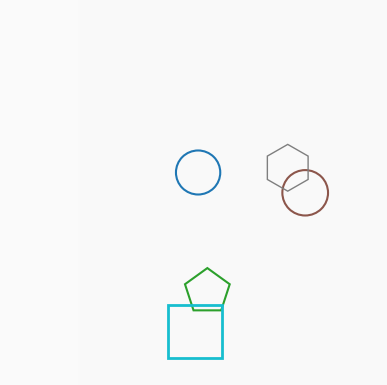[{"shape": "circle", "thickness": 1.5, "radius": 0.29, "center": [0.511, 0.552]}, {"shape": "pentagon", "thickness": 1.5, "radius": 0.3, "center": [0.535, 0.243]}, {"shape": "circle", "thickness": 1.5, "radius": 0.29, "center": [0.788, 0.499]}, {"shape": "hexagon", "thickness": 1, "radius": 0.3, "center": [0.743, 0.564]}, {"shape": "square", "thickness": 2, "radius": 0.34, "center": [0.504, 0.139]}]